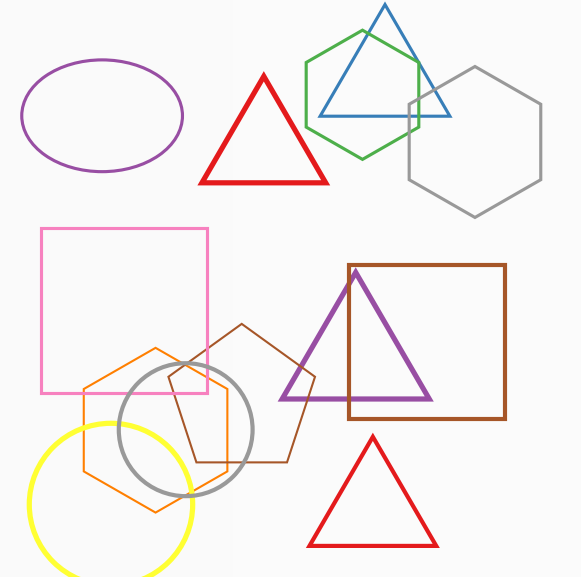[{"shape": "triangle", "thickness": 2, "radius": 0.63, "center": [0.641, 0.117]}, {"shape": "triangle", "thickness": 2.5, "radius": 0.61, "center": [0.454, 0.744]}, {"shape": "triangle", "thickness": 1.5, "radius": 0.64, "center": [0.662, 0.862]}, {"shape": "hexagon", "thickness": 1.5, "radius": 0.56, "center": [0.624, 0.835]}, {"shape": "triangle", "thickness": 2.5, "radius": 0.73, "center": [0.612, 0.381]}, {"shape": "oval", "thickness": 1.5, "radius": 0.69, "center": [0.176, 0.799]}, {"shape": "hexagon", "thickness": 1, "radius": 0.71, "center": [0.268, 0.254]}, {"shape": "circle", "thickness": 2.5, "radius": 0.7, "center": [0.191, 0.126]}, {"shape": "square", "thickness": 2, "radius": 0.67, "center": [0.735, 0.407]}, {"shape": "pentagon", "thickness": 1, "radius": 0.66, "center": [0.416, 0.306]}, {"shape": "square", "thickness": 1.5, "radius": 0.71, "center": [0.213, 0.462]}, {"shape": "hexagon", "thickness": 1.5, "radius": 0.65, "center": [0.817, 0.753]}, {"shape": "circle", "thickness": 2, "radius": 0.58, "center": [0.319, 0.255]}]